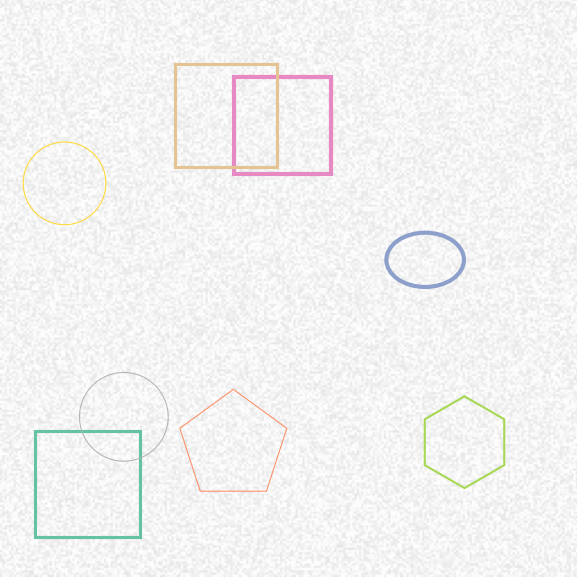[{"shape": "square", "thickness": 1.5, "radius": 0.46, "center": [0.152, 0.161]}, {"shape": "pentagon", "thickness": 0.5, "radius": 0.49, "center": [0.404, 0.227]}, {"shape": "oval", "thickness": 2, "radius": 0.34, "center": [0.736, 0.549]}, {"shape": "square", "thickness": 2, "radius": 0.42, "center": [0.489, 0.782]}, {"shape": "hexagon", "thickness": 1, "radius": 0.4, "center": [0.804, 0.233]}, {"shape": "circle", "thickness": 0.5, "radius": 0.36, "center": [0.112, 0.682]}, {"shape": "square", "thickness": 1.5, "radius": 0.44, "center": [0.391, 0.799]}, {"shape": "circle", "thickness": 0.5, "radius": 0.38, "center": [0.214, 0.277]}]